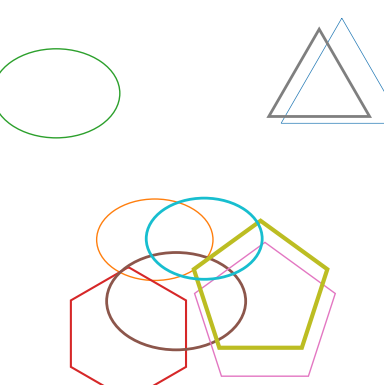[{"shape": "triangle", "thickness": 0.5, "radius": 0.91, "center": [0.888, 0.771]}, {"shape": "oval", "thickness": 1, "radius": 0.76, "center": [0.402, 0.377]}, {"shape": "oval", "thickness": 1, "radius": 0.83, "center": [0.146, 0.758]}, {"shape": "hexagon", "thickness": 1.5, "radius": 0.86, "center": [0.334, 0.133]}, {"shape": "oval", "thickness": 2, "radius": 0.9, "center": [0.458, 0.218]}, {"shape": "pentagon", "thickness": 1, "radius": 0.96, "center": [0.688, 0.178]}, {"shape": "triangle", "thickness": 2, "radius": 0.76, "center": [0.829, 0.773]}, {"shape": "pentagon", "thickness": 3, "radius": 0.91, "center": [0.677, 0.244]}, {"shape": "oval", "thickness": 2, "radius": 0.75, "center": [0.53, 0.38]}]